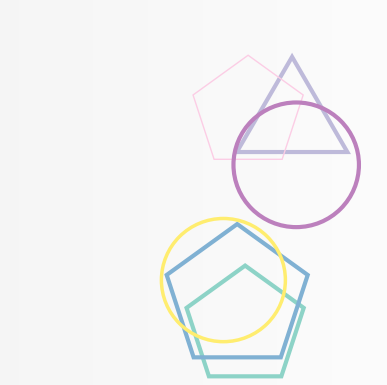[{"shape": "pentagon", "thickness": 3, "radius": 0.79, "center": [0.633, 0.151]}, {"shape": "triangle", "thickness": 3, "radius": 0.82, "center": [0.754, 0.688]}, {"shape": "pentagon", "thickness": 3, "radius": 0.96, "center": [0.612, 0.227]}, {"shape": "pentagon", "thickness": 1, "radius": 0.75, "center": [0.64, 0.707]}, {"shape": "circle", "thickness": 3, "radius": 0.81, "center": [0.764, 0.572]}, {"shape": "circle", "thickness": 2.5, "radius": 0.8, "center": [0.577, 0.273]}]